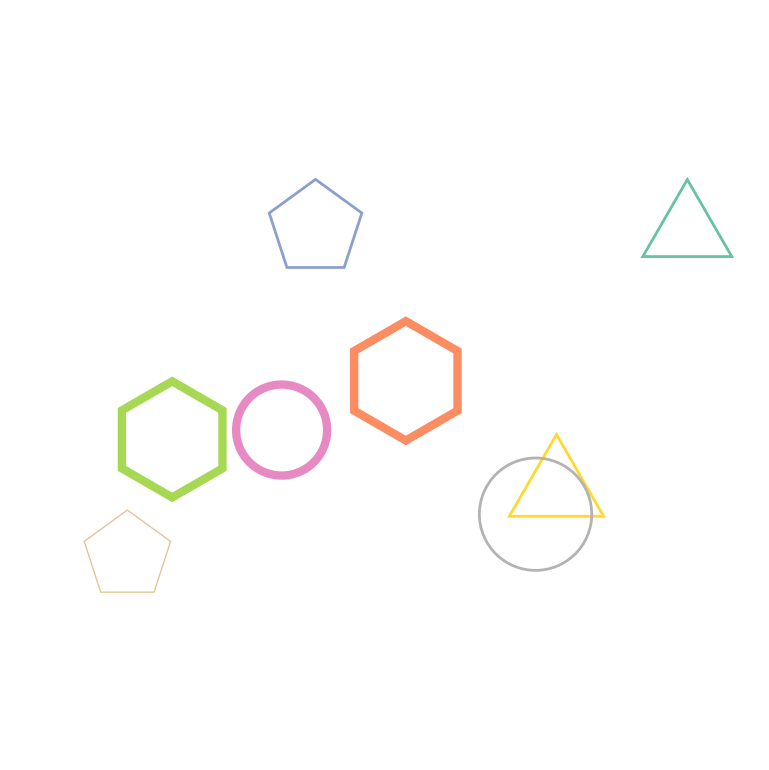[{"shape": "triangle", "thickness": 1, "radius": 0.33, "center": [0.893, 0.7]}, {"shape": "hexagon", "thickness": 3, "radius": 0.39, "center": [0.527, 0.505]}, {"shape": "pentagon", "thickness": 1, "radius": 0.32, "center": [0.41, 0.704]}, {"shape": "circle", "thickness": 3, "radius": 0.3, "center": [0.366, 0.442]}, {"shape": "hexagon", "thickness": 3, "radius": 0.38, "center": [0.224, 0.429]}, {"shape": "triangle", "thickness": 1, "radius": 0.35, "center": [0.723, 0.365]}, {"shape": "pentagon", "thickness": 0.5, "radius": 0.29, "center": [0.165, 0.279]}, {"shape": "circle", "thickness": 1, "radius": 0.36, "center": [0.696, 0.332]}]